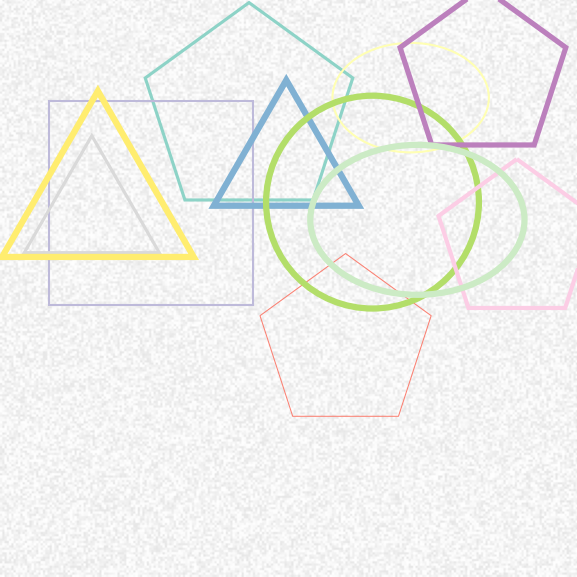[{"shape": "pentagon", "thickness": 1.5, "radius": 0.94, "center": [0.431, 0.806]}, {"shape": "oval", "thickness": 1, "radius": 0.68, "center": [0.711, 0.83]}, {"shape": "square", "thickness": 1, "radius": 0.88, "center": [0.262, 0.648]}, {"shape": "pentagon", "thickness": 0.5, "radius": 0.78, "center": [0.598, 0.404]}, {"shape": "triangle", "thickness": 3, "radius": 0.72, "center": [0.496, 0.715]}, {"shape": "circle", "thickness": 3, "radius": 0.92, "center": [0.645, 0.649]}, {"shape": "pentagon", "thickness": 2, "radius": 0.71, "center": [0.895, 0.581]}, {"shape": "triangle", "thickness": 1.5, "radius": 0.67, "center": [0.159, 0.629]}, {"shape": "pentagon", "thickness": 2.5, "radius": 0.75, "center": [0.836, 0.87]}, {"shape": "oval", "thickness": 3, "radius": 0.93, "center": [0.723, 0.618]}, {"shape": "triangle", "thickness": 3, "radius": 0.96, "center": [0.169, 0.65]}]